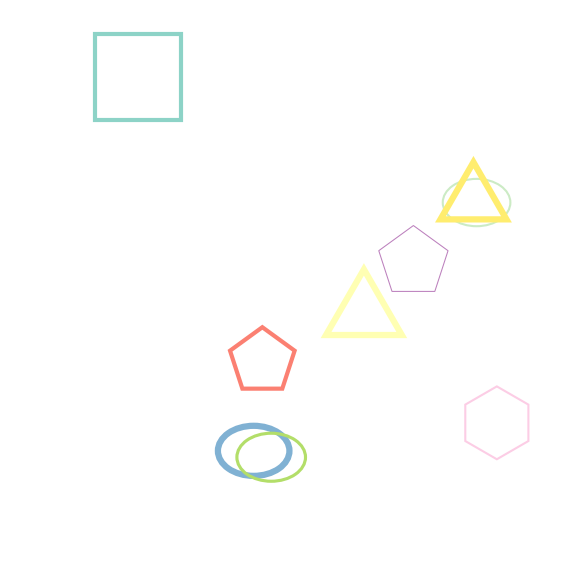[{"shape": "square", "thickness": 2, "radius": 0.37, "center": [0.24, 0.866]}, {"shape": "triangle", "thickness": 3, "radius": 0.38, "center": [0.63, 0.457]}, {"shape": "pentagon", "thickness": 2, "radius": 0.29, "center": [0.454, 0.374]}, {"shape": "oval", "thickness": 3, "radius": 0.31, "center": [0.439, 0.218]}, {"shape": "oval", "thickness": 1.5, "radius": 0.3, "center": [0.47, 0.207]}, {"shape": "hexagon", "thickness": 1, "radius": 0.32, "center": [0.86, 0.267]}, {"shape": "pentagon", "thickness": 0.5, "radius": 0.32, "center": [0.716, 0.546]}, {"shape": "oval", "thickness": 1, "radius": 0.29, "center": [0.825, 0.648]}, {"shape": "triangle", "thickness": 3, "radius": 0.33, "center": [0.82, 0.652]}]